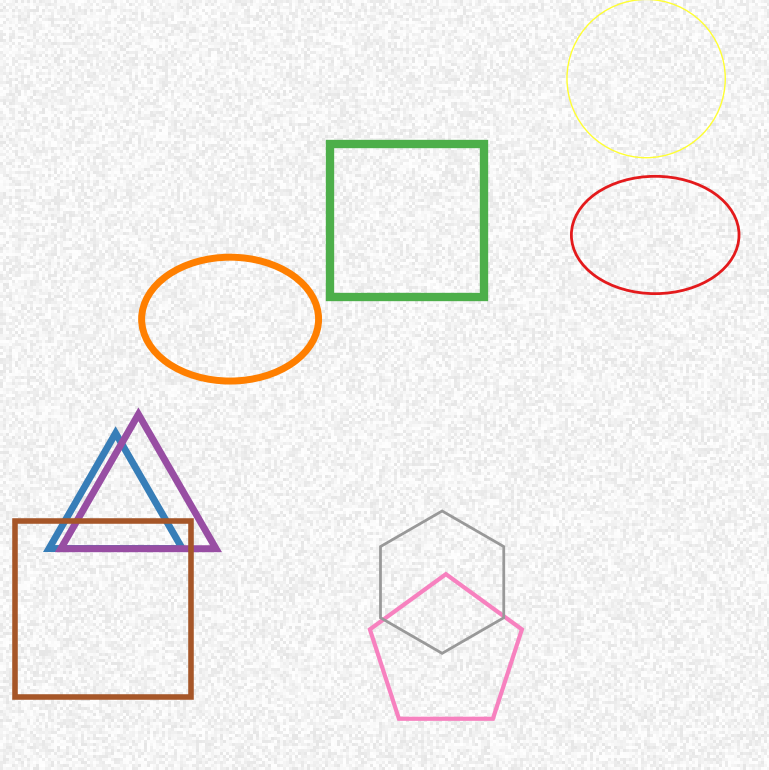[{"shape": "oval", "thickness": 1, "radius": 0.54, "center": [0.851, 0.695]}, {"shape": "triangle", "thickness": 2.5, "radius": 0.5, "center": [0.15, 0.338]}, {"shape": "square", "thickness": 3, "radius": 0.5, "center": [0.529, 0.714]}, {"shape": "triangle", "thickness": 2.5, "radius": 0.58, "center": [0.18, 0.346]}, {"shape": "oval", "thickness": 2.5, "radius": 0.57, "center": [0.299, 0.586]}, {"shape": "circle", "thickness": 0.5, "radius": 0.51, "center": [0.839, 0.898]}, {"shape": "square", "thickness": 2, "radius": 0.57, "center": [0.134, 0.209]}, {"shape": "pentagon", "thickness": 1.5, "radius": 0.52, "center": [0.579, 0.151]}, {"shape": "hexagon", "thickness": 1, "radius": 0.46, "center": [0.574, 0.244]}]